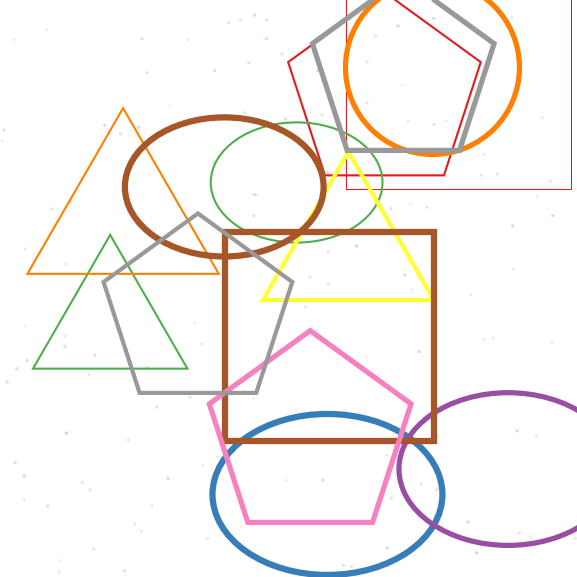[{"shape": "square", "thickness": 0.5, "radius": 0.97, "center": [0.794, 0.867]}, {"shape": "pentagon", "thickness": 1, "radius": 0.88, "center": [0.666, 0.837]}, {"shape": "oval", "thickness": 3, "radius": 1.0, "center": [0.567, 0.143]}, {"shape": "triangle", "thickness": 1, "radius": 0.77, "center": [0.191, 0.438]}, {"shape": "oval", "thickness": 1, "radius": 0.74, "center": [0.514, 0.683]}, {"shape": "oval", "thickness": 2.5, "radius": 0.94, "center": [0.88, 0.187]}, {"shape": "circle", "thickness": 2.5, "radius": 0.75, "center": [0.749, 0.882]}, {"shape": "triangle", "thickness": 1, "radius": 0.96, "center": [0.213, 0.621]}, {"shape": "triangle", "thickness": 2, "radius": 0.85, "center": [0.603, 0.565]}, {"shape": "oval", "thickness": 3, "radius": 0.86, "center": [0.388, 0.675]}, {"shape": "square", "thickness": 3, "radius": 0.9, "center": [0.57, 0.417]}, {"shape": "pentagon", "thickness": 2.5, "radius": 0.92, "center": [0.537, 0.243]}, {"shape": "pentagon", "thickness": 2.5, "radius": 0.83, "center": [0.698, 0.873]}, {"shape": "pentagon", "thickness": 2, "radius": 0.86, "center": [0.343, 0.458]}]